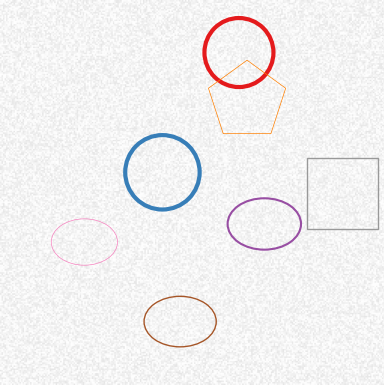[{"shape": "circle", "thickness": 3, "radius": 0.45, "center": [0.621, 0.864]}, {"shape": "circle", "thickness": 3, "radius": 0.48, "center": [0.422, 0.552]}, {"shape": "oval", "thickness": 1.5, "radius": 0.48, "center": [0.687, 0.418]}, {"shape": "pentagon", "thickness": 0.5, "radius": 0.53, "center": [0.642, 0.738]}, {"shape": "oval", "thickness": 1, "radius": 0.47, "center": [0.468, 0.165]}, {"shape": "oval", "thickness": 0.5, "radius": 0.43, "center": [0.219, 0.371]}, {"shape": "square", "thickness": 1, "radius": 0.46, "center": [0.89, 0.497]}]